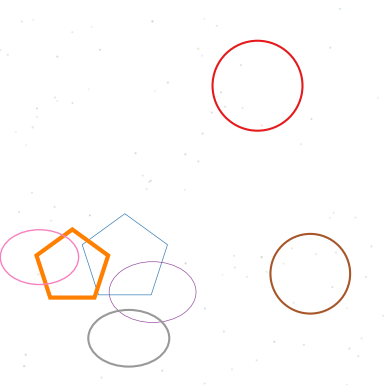[{"shape": "circle", "thickness": 1.5, "radius": 0.58, "center": [0.669, 0.777]}, {"shape": "pentagon", "thickness": 0.5, "radius": 0.58, "center": [0.324, 0.328]}, {"shape": "oval", "thickness": 0.5, "radius": 0.56, "center": [0.396, 0.241]}, {"shape": "pentagon", "thickness": 3, "radius": 0.49, "center": [0.188, 0.306]}, {"shape": "circle", "thickness": 1.5, "radius": 0.52, "center": [0.806, 0.289]}, {"shape": "oval", "thickness": 1, "radius": 0.51, "center": [0.103, 0.332]}, {"shape": "oval", "thickness": 1.5, "radius": 0.53, "center": [0.335, 0.121]}]